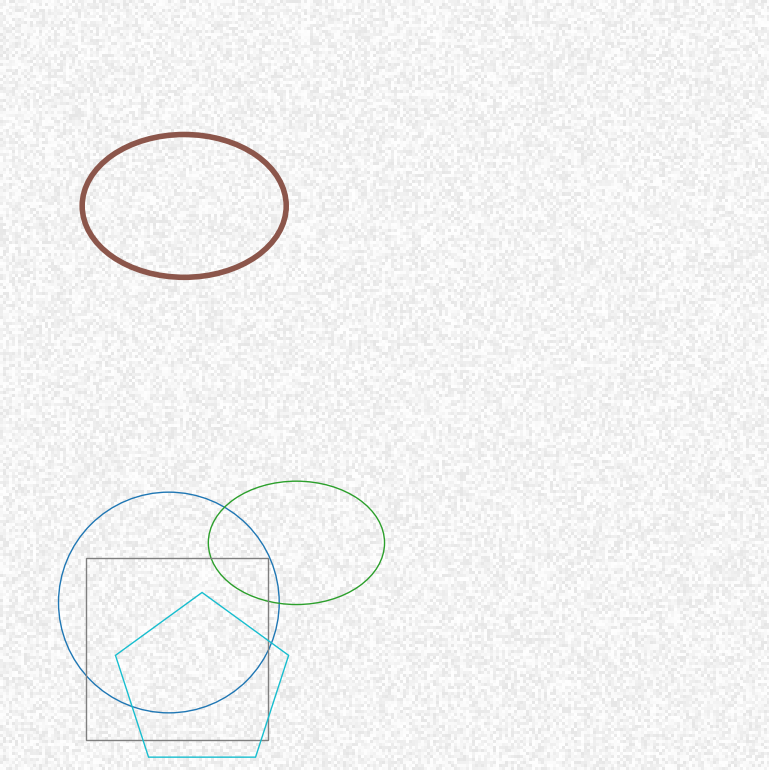[{"shape": "circle", "thickness": 0.5, "radius": 0.72, "center": [0.219, 0.218]}, {"shape": "oval", "thickness": 0.5, "radius": 0.57, "center": [0.385, 0.295]}, {"shape": "oval", "thickness": 2, "radius": 0.66, "center": [0.239, 0.733]}, {"shape": "square", "thickness": 0.5, "radius": 0.59, "center": [0.23, 0.157]}, {"shape": "pentagon", "thickness": 0.5, "radius": 0.59, "center": [0.262, 0.112]}]